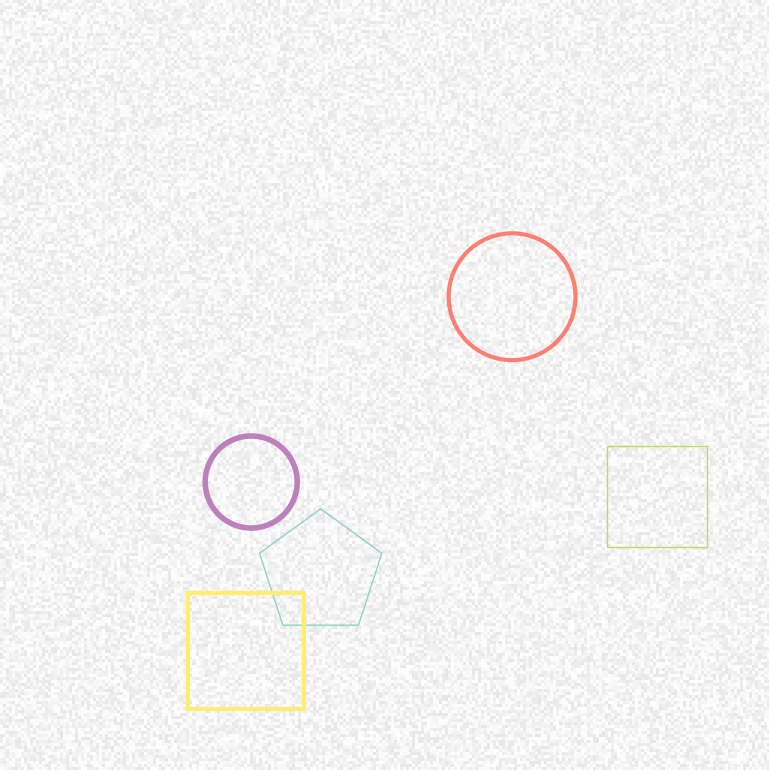[{"shape": "pentagon", "thickness": 0.5, "radius": 0.42, "center": [0.416, 0.256]}, {"shape": "circle", "thickness": 1.5, "radius": 0.41, "center": [0.665, 0.615]}, {"shape": "square", "thickness": 0.5, "radius": 0.33, "center": [0.853, 0.355]}, {"shape": "circle", "thickness": 2, "radius": 0.3, "center": [0.326, 0.374]}, {"shape": "square", "thickness": 1.5, "radius": 0.38, "center": [0.32, 0.155]}]